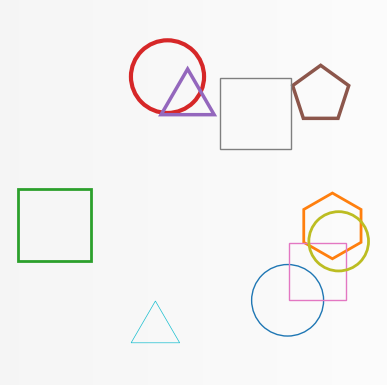[{"shape": "circle", "thickness": 1, "radius": 0.46, "center": [0.742, 0.22]}, {"shape": "hexagon", "thickness": 2, "radius": 0.43, "center": [0.858, 0.413]}, {"shape": "square", "thickness": 2, "radius": 0.47, "center": [0.141, 0.415]}, {"shape": "circle", "thickness": 3, "radius": 0.47, "center": [0.432, 0.801]}, {"shape": "triangle", "thickness": 2.5, "radius": 0.4, "center": [0.484, 0.742]}, {"shape": "pentagon", "thickness": 2.5, "radius": 0.38, "center": [0.828, 0.754]}, {"shape": "square", "thickness": 1, "radius": 0.37, "center": [0.819, 0.294]}, {"shape": "square", "thickness": 1, "radius": 0.46, "center": [0.66, 0.706]}, {"shape": "circle", "thickness": 2, "radius": 0.38, "center": [0.874, 0.373]}, {"shape": "triangle", "thickness": 0.5, "radius": 0.36, "center": [0.401, 0.146]}]